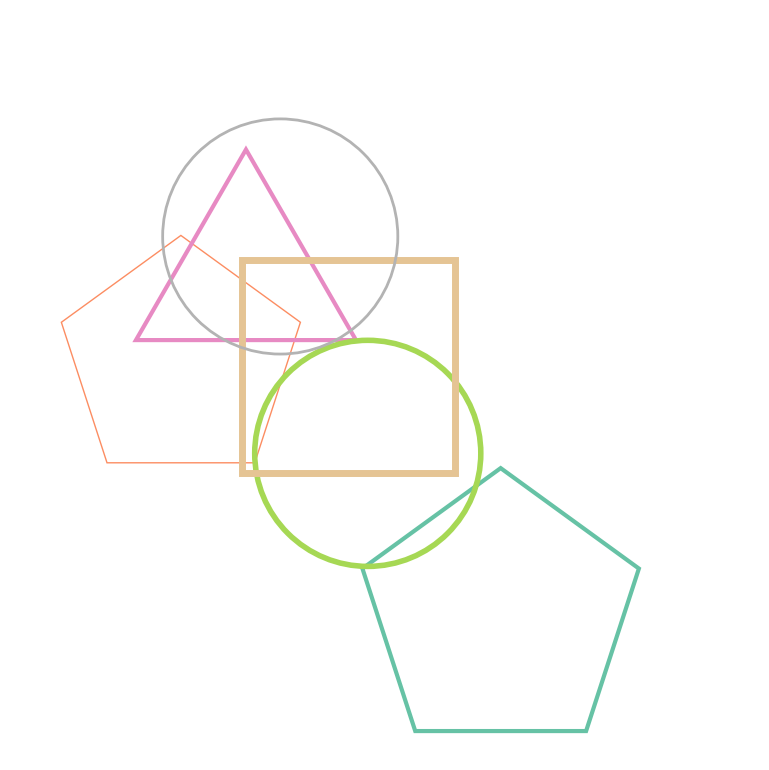[{"shape": "pentagon", "thickness": 1.5, "radius": 0.94, "center": [0.65, 0.203]}, {"shape": "pentagon", "thickness": 0.5, "radius": 0.82, "center": [0.235, 0.531]}, {"shape": "triangle", "thickness": 1.5, "radius": 0.82, "center": [0.319, 0.641]}, {"shape": "circle", "thickness": 2, "radius": 0.73, "center": [0.478, 0.411]}, {"shape": "square", "thickness": 2.5, "radius": 0.69, "center": [0.453, 0.524]}, {"shape": "circle", "thickness": 1, "radius": 0.76, "center": [0.364, 0.693]}]